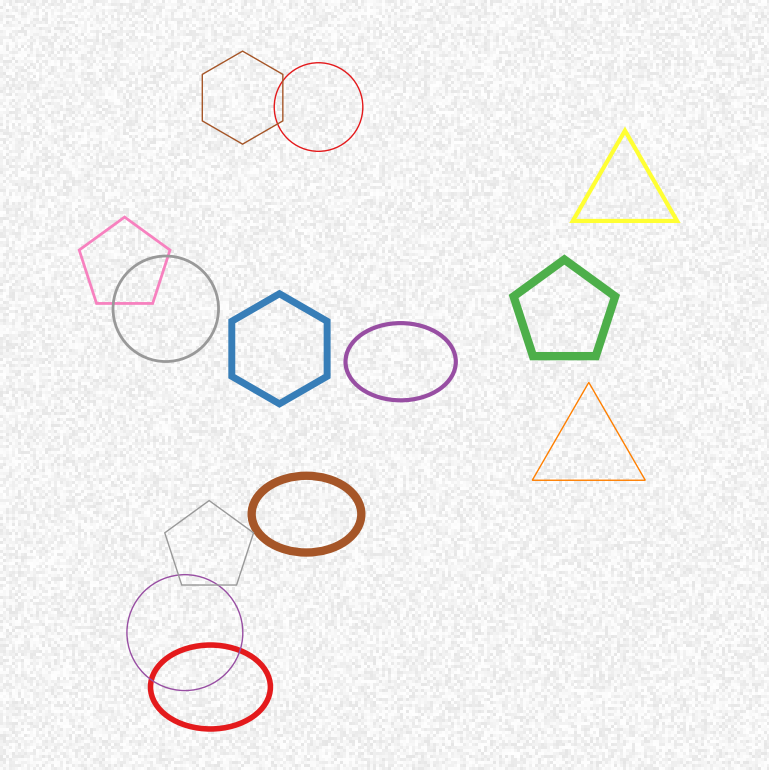[{"shape": "oval", "thickness": 2, "radius": 0.39, "center": [0.273, 0.108]}, {"shape": "circle", "thickness": 0.5, "radius": 0.29, "center": [0.414, 0.861]}, {"shape": "hexagon", "thickness": 2.5, "radius": 0.36, "center": [0.363, 0.547]}, {"shape": "pentagon", "thickness": 3, "radius": 0.35, "center": [0.733, 0.594]}, {"shape": "oval", "thickness": 1.5, "radius": 0.36, "center": [0.52, 0.53]}, {"shape": "circle", "thickness": 0.5, "radius": 0.38, "center": [0.24, 0.178]}, {"shape": "triangle", "thickness": 0.5, "radius": 0.42, "center": [0.765, 0.419]}, {"shape": "triangle", "thickness": 1.5, "radius": 0.39, "center": [0.812, 0.752]}, {"shape": "hexagon", "thickness": 0.5, "radius": 0.3, "center": [0.315, 0.873]}, {"shape": "oval", "thickness": 3, "radius": 0.36, "center": [0.398, 0.332]}, {"shape": "pentagon", "thickness": 1, "radius": 0.31, "center": [0.162, 0.656]}, {"shape": "circle", "thickness": 1, "radius": 0.34, "center": [0.215, 0.599]}, {"shape": "pentagon", "thickness": 0.5, "radius": 0.3, "center": [0.272, 0.289]}]